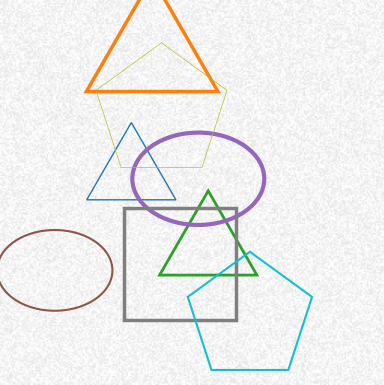[{"shape": "triangle", "thickness": 1, "radius": 0.67, "center": [0.341, 0.548]}, {"shape": "triangle", "thickness": 2.5, "radius": 0.99, "center": [0.395, 0.861]}, {"shape": "triangle", "thickness": 2, "radius": 0.73, "center": [0.541, 0.358]}, {"shape": "oval", "thickness": 3, "radius": 0.86, "center": [0.515, 0.536]}, {"shape": "oval", "thickness": 1.5, "radius": 0.75, "center": [0.142, 0.298]}, {"shape": "square", "thickness": 2.5, "radius": 0.73, "center": [0.466, 0.315]}, {"shape": "pentagon", "thickness": 0.5, "radius": 0.89, "center": [0.419, 0.71]}, {"shape": "pentagon", "thickness": 1.5, "radius": 0.85, "center": [0.649, 0.176]}]